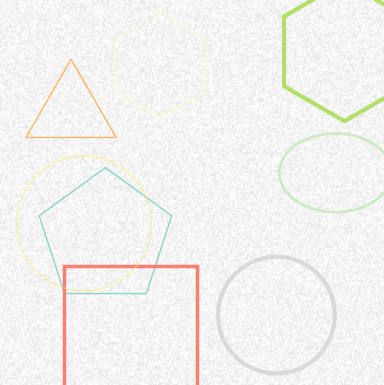[{"shape": "pentagon", "thickness": 1, "radius": 0.9, "center": [0.274, 0.384]}, {"shape": "hexagon", "thickness": 0.5, "radius": 0.68, "center": [0.416, 0.831]}, {"shape": "square", "thickness": 2.5, "radius": 0.86, "center": [0.339, 0.137]}, {"shape": "triangle", "thickness": 1, "radius": 0.68, "center": [0.185, 0.711]}, {"shape": "hexagon", "thickness": 3, "radius": 0.91, "center": [0.895, 0.867]}, {"shape": "circle", "thickness": 3, "radius": 0.76, "center": [0.718, 0.182]}, {"shape": "oval", "thickness": 2, "radius": 0.73, "center": [0.871, 0.551]}, {"shape": "circle", "thickness": 0.5, "radius": 0.88, "center": [0.218, 0.42]}]